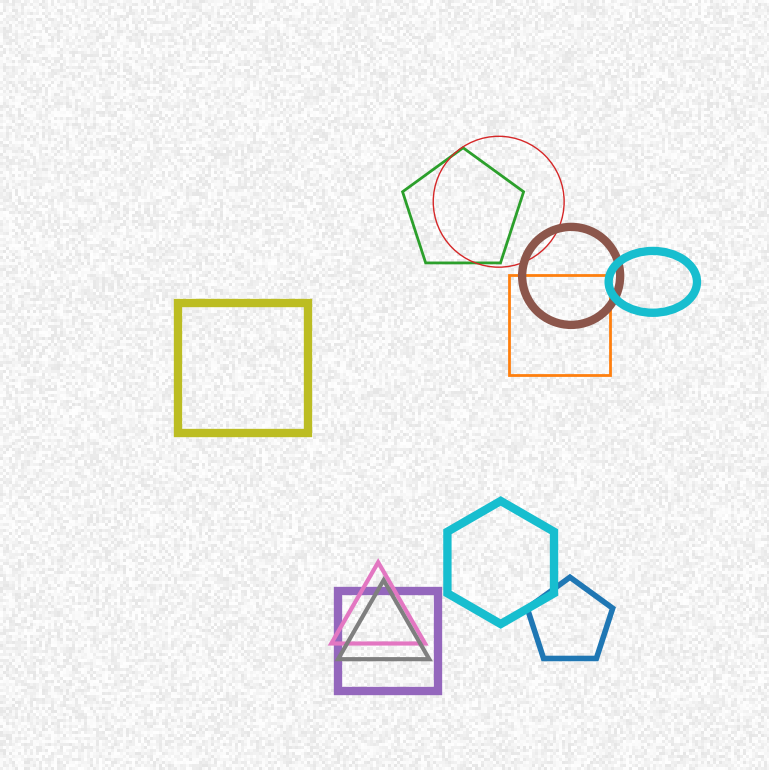[{"shape": "pentagon", "thickness": 2, "radius": 0.29, "center": [0.74, 0.192]}, {"shape": "square", "thickness": 1, "radius": 0.33, "center": [0.726, 0.578]}, {"shape": "pentagon", "thickness": 1, "radius": 0.41, "center": [0.601, 0.725]}, {"shape": "circle", "thickness": 0.5, "radius": 0.42, "center": [0.648, 0.738]}, {"shape": "square", "thickness": 3, "radius": 0.32, "center": [0.504, 0.167]}, {"shape": "circle", "thickness": 3, "radius": 0.32, "center": [0.742, 0.642]}, {"shape": "triangle", "thickness": 1.5, "radius": 0.35, "center": [0.491, 0.199]}, {"shape": "triangle", "thickness": 1.5, "radius": 0.34, "center": [0.498, 0.178]}, {"shape": "square", "thickness": 3, "radius": 0.42, "center": [0.316, 0.522]}, {"shape": "hexagon", "thickness": 3, "radius": 0.4, "center": [0.65, 0.269]}, {"shape": "oval", "thickness": 3, "radius": 0.29, "center": [0.848, 0.634]}]